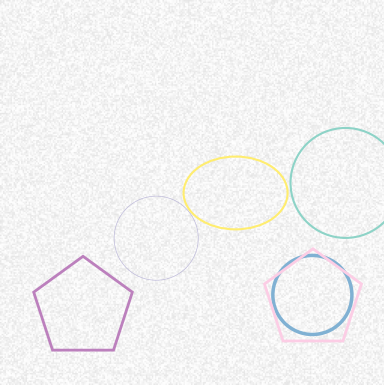[{"shape": "circle", "thickness": 1.5, "radius": 0.71, "center": [0.897, 0.525]}, {"shape": "circle", "thickness": 0.5, "radius": 0.55, "center": [0.406, 0.381]}, {"shape": "circle", "thickness": 2.5, "radius": 0.51, "center": [0.811, 0.234]}, {"shape": "pentagon", "thickness": 2, "radius": 0.66, "center": [0.813, 0.221]}, {"shape": "pentagon", "thickness": 2, "radius": 0.67, "center": [0.216, 0.2]}, {"shape": "oval", "thickness": 1.5, "radius": 0.68, "center": [0.612, 0.499]}]